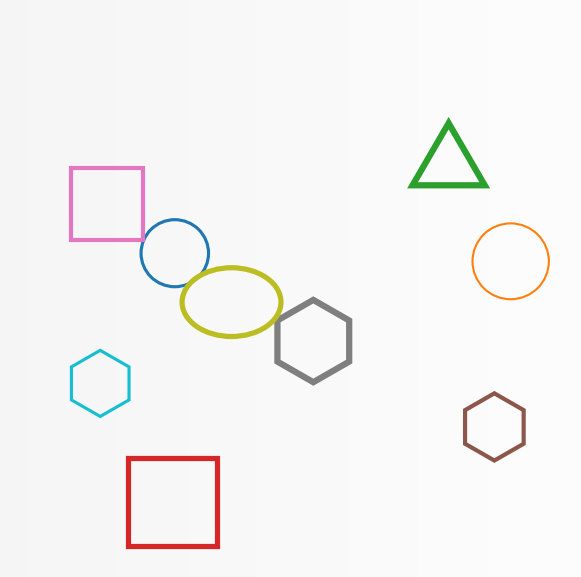[{"shape": "circle", "thickness": 1.5, "radius": 0.29, "center": [0.301, 0.561]}, {"shape": "circle", "thickness": 1, "radius": 0.33, "center": [0.879, 0.547]}, {"shape": "triangle", "thickness": 3, "radius": 0.36, "center": [0.772, 0.714]}, {"shape": "square", "thickness": 2.5, "radius": 0.38, "center": [0.297, 0.131]}, {"shape": "hexagon", "thickness": 2, "radius": 0.29, "center": [0.851, 0.26]}, {"shape": "square", "thickness": 2, "radius": 0.31, "center": [0.185, 0.646]}, {"shape": "hexagon", "thickness": 3, "radius": 0.36, "center": [0.539, 0.409]}, {"shape": "oval", "thickness": 2.5, "radius": 0.43, "center": [0.398, 0.476]}, {"shape": "hexagon", "thickness": 1.5, "radius": 0.29, "center": [0.172, 0.335]}]